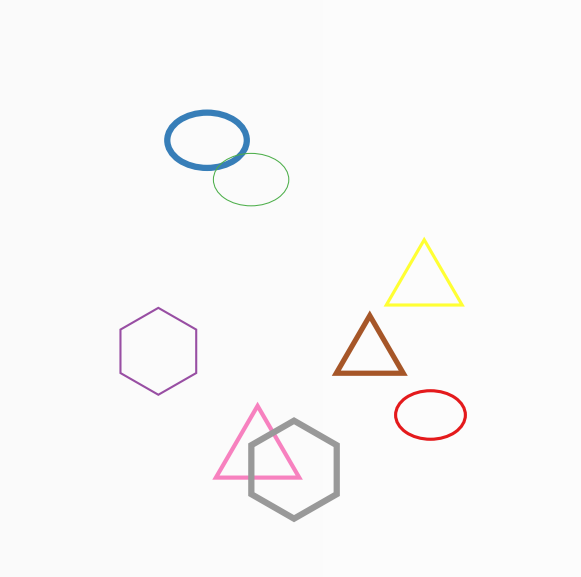[{"shape": "oval", "thickness": 1.5, "radius": 0.3, "center": [0.741, 0.281]}, {"shape": "oval", "thickness": 3, "radius": 0.34, "center": [0.356, 0.756]}, {"shape": "oval", "thickness": 0.5, "radius": 0.32, "center": [0.432, 0.688]}, {"shape": "hexagon", "thickness": 1, "radius": 0.38, "center": [0.272, 0.391]}, {"shape": "triangle", "thickness": 1.5, "radius": 0.38, "center": [0.73, 0.509]}, {"shape": "triangle", "thickness": 2.5, "radius": 0.33, "center": [0.636, 0.386]}, {"shape": "triangle", "thickness": 2, "radius": 0.41, "center": [0.443, 0.214]}, {"shape": "hexagon", "thickness": 3, "radius": 0.42, "center": [0.506, 0.186]}]